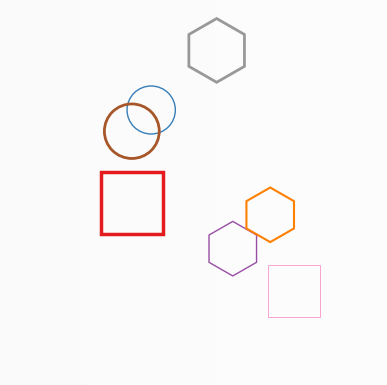[{"shape": "square", "thickness": 2.5, "radius": 0.4, "center": [0.341, 0.473]}, {"shape": "circle", "thickness": 1, "radius": 0.31, "center": [0.39, 0.714]}, {"shape": "hexagon", "thickness": 1, "radius": 0.35, "center": [0.601, 0.354]}, {"shape": "hexagon", "thickness": 1.5, "radius": 0.35, "center": [0.697, 0.442]}, {"shape": "circle", "thickness": 2, "radius": 0.35, "center": [0.34, 0.659]}, {"shape": "square", "thickness": 0.5, "radius": 0.33, "center": [0.759, 0.244]}, {"shape": "hexagon", "thickness": 2, "radius": 0.41, "center": [0.559, 0.869]}]